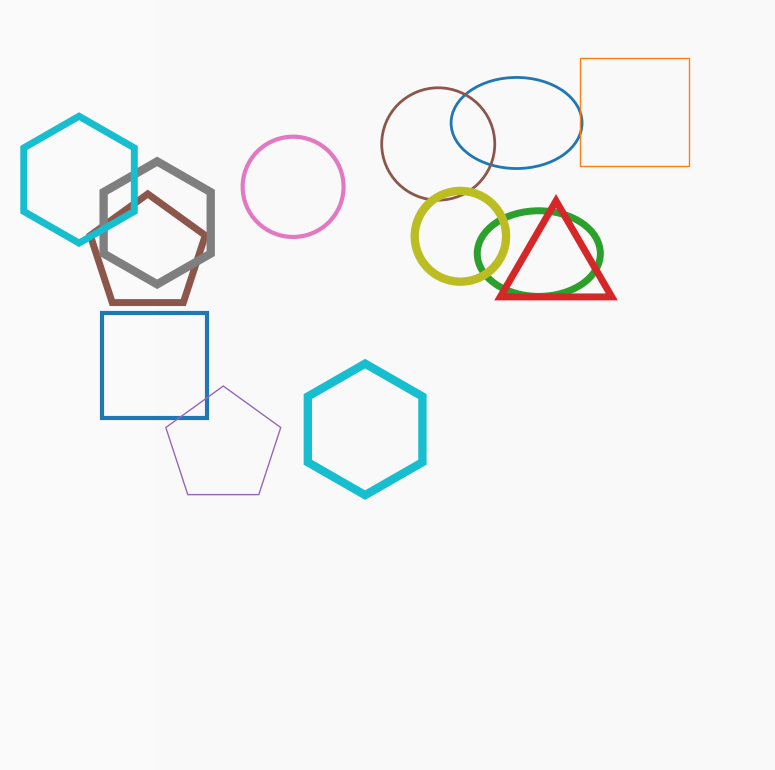[{"shape": "square", "thickness": 1.5, "radius": 0.34, "center": [0.2, 0.525]}, {"shape": "oval", "thickness": 1, "radius": 0.42, "center": [0.667, 0.84]}, {"shape": "square", "thickness": 0.5, "radius": 0.35, "center": [0.819, 0.855]}, {"shape": "oval", "thickness": 2.5, "radius": 0.4, "center": [0.695, 0.671]}, {"shape": "triangle", "thickness": 2.5, "radius": 0.42, "center": [0.717, 0.656]}, {"shape": "pentagon", "thickness": 0.5, "radius": 0.39, "center": [0.288, 0.421]}, {"shape": "circle", "thickness": 1, "radius": 0.36, "center": [0.565, 0.813]}, {"shape": "pentagon", "thickness": 2.5, "radius": 0.39, "center": [0.191, 0.67]}, {"shape": "circle", "thickness": 1.5, "radius": 0.33, "center": [0.378, 0.757]}, {"shape": "hexagon", "thickness": 3, "radius": 0.4, "center": [0.203, 0.711]}, {"shape": "circle", "thickness": 3, "radius": 0.29, "center": [0.594, 0.693]}, {"shape": "hexagon", "thickness": 3, "radius": 0.43, "center": [0.471, 0.442]}, {"shape": "hexagon", "thickness": 2.5, "radius": 0.41, "center": [0.102, 0.767]}]